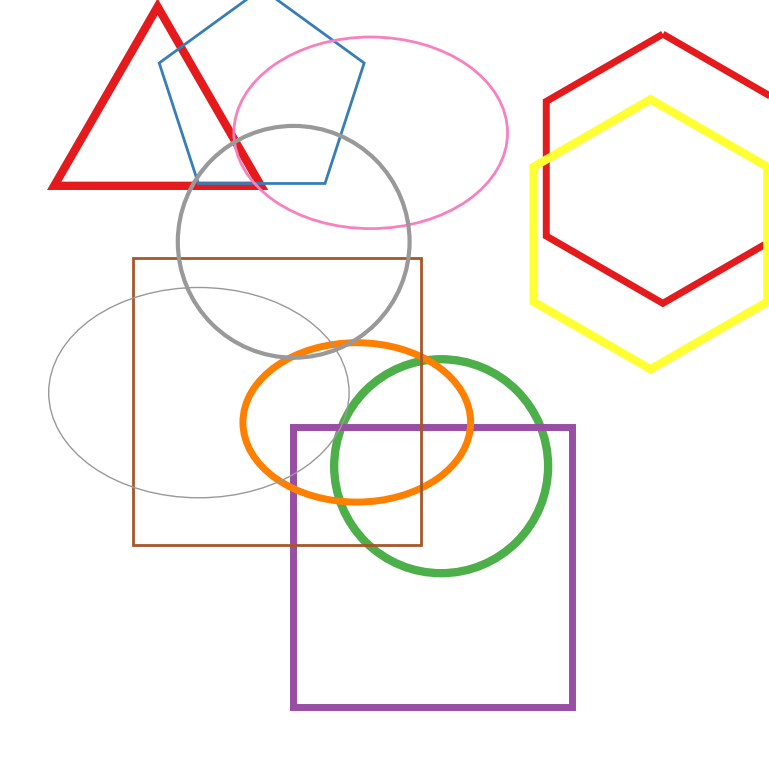[{"shape": "hexagon", "thickness": 2.5, "radius": 0.87, "center": [0.861, 0.781]}, {"shape": "triangle", "thickness": 3, "radius": 0.78, "center": [0.205, 0.836]}, {"shape": "pentagon", "thickness": 1, "radius": 0.7, "center": [0.34, 0.875]}, {"shape": "circle", "thickness": 3, "radius": 0.69, "center": [0.573, 0.395]}, {"shape": "square", "thickness": 2.5, "radius": 0.91, "center": [0.562, 0.264]}, {"shape": "oval", "thickness": 2.5, "radius": 0.74, "center": [0.463, 0.451]}, {"shape": "hexagon", "thickness": 3, "radius": 0.88, "center": [0.845, 0.696]}, {"shape": "square", "thickness": 1, "radius": 0.93, "center": [0.36, 0.479]}, {"shape": "oval", "thickness": 1, "radius": 0.89, "center": [0.481, 0.828]}, {"shape": "oval", "thickness": 0.5, "radius": 0.98, "center": [0.258, 0.49]}, {"shape": "circle", "thickness": 1.5, "radius": 0.75, "center": [0.381, 0.686]}]